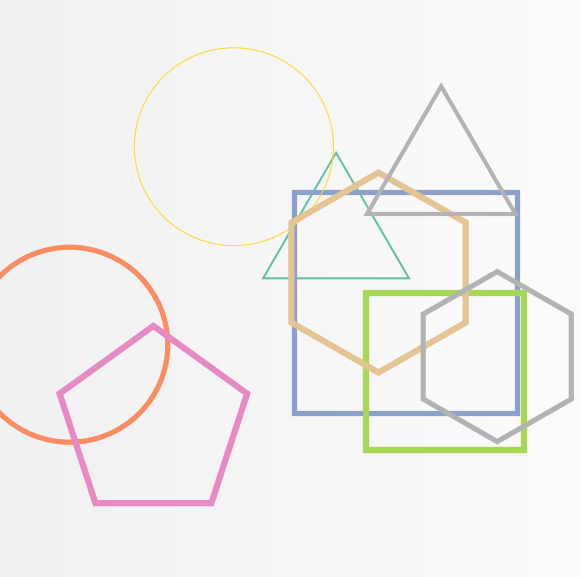[{"shape": "triangle", "thickness": 1, "radius": 0.72, "center": [0.578, 0.59]}, {"shape": "circle", "thickness": 2.5, "radius": 0.84, "center": [0.12, 0.402]}, {"shape": "square", "thickness": 2.5, "radius": 0.96, "center": [0.697, 0.475]}, {"shape": "pentagon", "thickness": 3, "radius": 0.85, "center": [0.264, 0.265]}, {"shape": "square", "thickness": 3, "radius": 0.68, "center": [0.765, 0.355]}, {"shape": "circle", "thickness": 0.5, "radius": 0.86, "center": [0.402, 0.745]}, {"shape": "hexagon", "thickness": 3, "radius": 0.87, "center": [0.651, 0.527]}, {"shape": "triangle", "thickness": 2, "radius": 0.74, "center": [0.759, 0.702]}, {"shape": "hexagon", "thickness": 2.5, "radius": 0.74, "center": [0.855, 0.382]}]